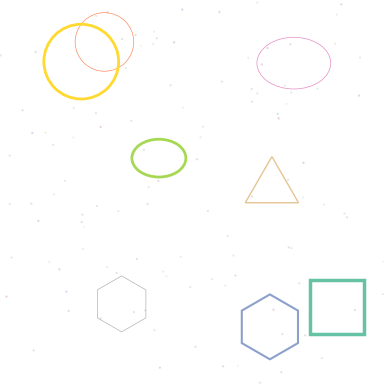[{"shape": "square", "thickness": 2.5, "radius": 0.35, "center": [0.875, 0.202]}, {"shape": "circle", "thickness": 0.5, "radius": 0.38, "center": [0.271, 0.891]}, {"shape": "hexagon", "thickness": 1.5, "radius": 0.42, "center": [0.701, 0.151]}, {"shape": "oval", "thickness": 0.5, "radius": 0.48, "center": [0.763, 0.836]}, {"shape": "oval", "thickness": 2, "radius": 0.35, "center": [0.413, 0.589]}, {"shape": "circle", "thickness": 2, "radius": 0.49, "center": [0.211, 0.84]}, {"shape": "triangle", "thickness": 1, "radius": 0.4, "center": [0.706, 0.513]}, {"shape": "hexagon", "thickness": 0.5, "radius": 0.36, "center": [0.316, 0.211]}]